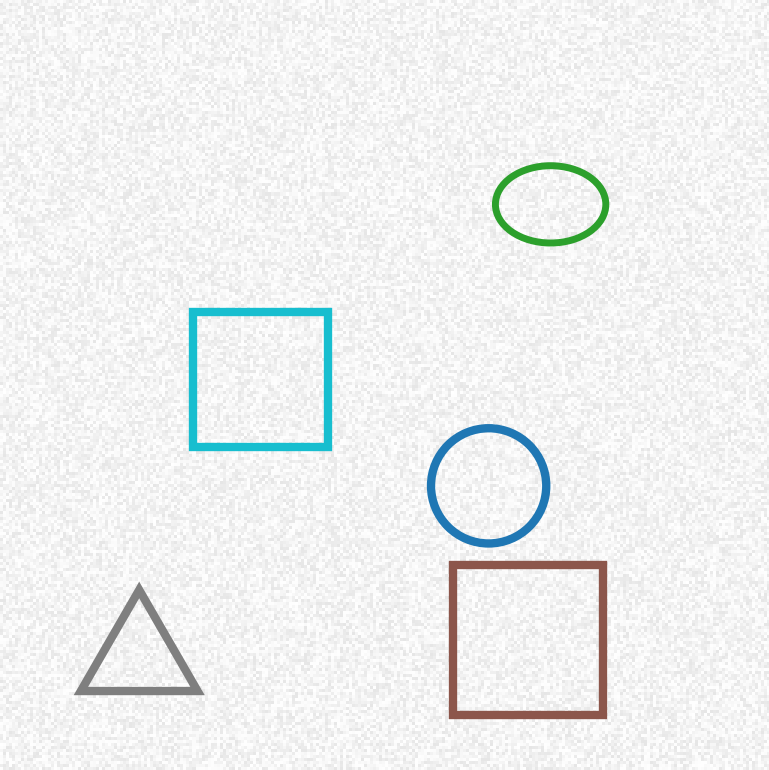[{"shape": "circle", "thickness": 3, "radius": 0.37, "center": [0.635, 0.369]}, {"shape": "oval", "thickness": 2.5, "radius": 0.36, "center": [0.715, 0.735]}, {"shape": "square", "thickness": 3, "radius": 0.49, "center": [0.685, 0.169]}, {"shape": "triangle", "thickness": 3, "radius": 0.44, "center": [0.181, 0.146]}, {"shape": "square", "thickness": 3, "radius": 0.44, "center": [0.338, 0.507]}]